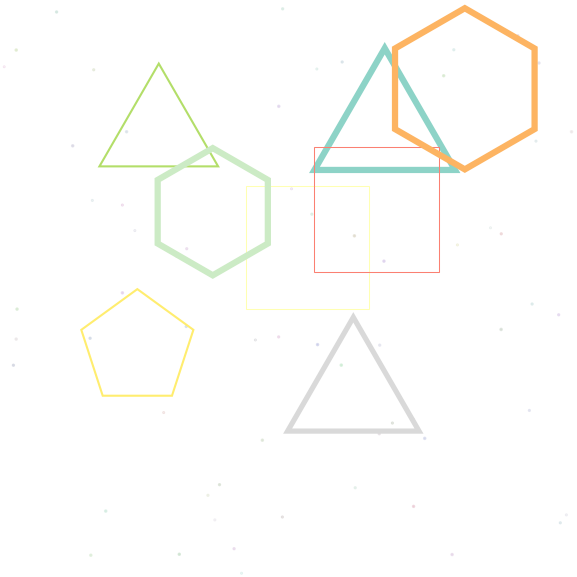[{"shape": "triangle", "thickness": 3, "radius": 0.7, "center": [0.666, 0.775]}, {"shape": "square", "thickness": 0.5, "radius": 0.53, "center": [0.532, 0.57]}, {"shape": "square", "thickness": 0.5, "radius": 0.54, "center": [0.652, 0.636]}, {"shape": "hexagon", "thickness": 3, "radius": 0.7, "center": [0.805, 0.845]}, {"shape": "triangle", "thickness": 1, "radius": 0.59, "center": [0.275, 0.77]}, {"shape": "triangle", "thickness": 2.5, "radius": 0.66, "center": [0.612, 0.318]}, {"shape": "hexagon", "thickness": 3, "radius": 0.55, "center": [0.368, 0.633]}, {"shape": "pentagon", "thickness": 1, "radius": 0.51, "center": [0.238, 0.396]}]